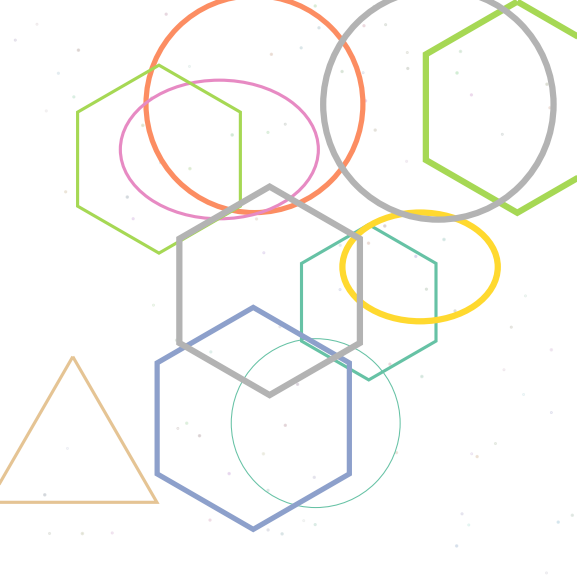[{"shape": "circle", "thickness": 0.5, "radius": 0.73, "center": [0.547, 0.266]}, {"shape": "hexagon", "thickness": 1.5, "radius": 0.67, "center": [0.639, 0.476]}, {"shape": "circle", "thickness": 2.5, "radius": 0.94, "center": [0.441, 0.819]}, {"shape": "hexagon", "thickness": 2.5, "radius": 0.96, "center": [0.439, 0.275]}, {"shape": "oval", "thickness": 1.5, "radius": 0.86, "center": [0.38, 0.74]}, {"shape": "hexagon", "thickness": 1.5, "radius": 0.81, "center": [0.275, 0.724]}, {"shape": "hexagon", "thickness": 3, "radius": 0.91, "center": [0.896, 0.814]}, {"shape": "oval", "thickness": 3, "radius": 0.67, "center": [0.727, 0.537]}, {"shape": "triangle", "thickness": 1.5, "radius": 0.84, "center": [0.126, 0.213]}, {"shape": "circle", "thickness": 3, "radius": 1.0, "center": [0.759, 0.818]}, {"shape": "hexagon", "thickness": 3, "radius": 0.9, "center": [0.467, 0.495]}]